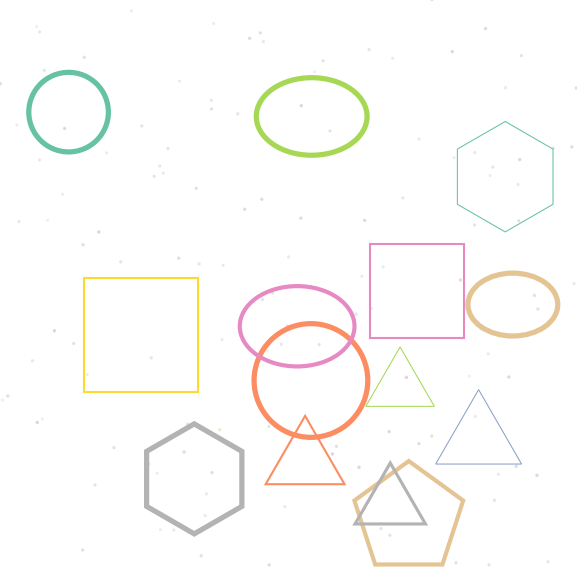[{"shape": "hexagon", "thickness": 0.5, "radius": 0.48, "center": [0.875, 0.693]}, {"shape": "circle", "thickness": 2.5, "radius": 0.34, "center": [0.119, 0.805]}, {"shape": "circle", "thickness": 2.5, "radius": 0.49, "center": [0.538, 0.34]}, {"shape": "triangle", "thickness": 1, "radius": 0.39, "center": [0.528, 0.2]}, {"shape": "triangle", "thickness": 0.5, "radius": 0.43, "center": [0.829, 0.239]}, {"shape": "oval", "thickness": 2, "radius": 0.5, "center": [0.515, 0.434]}, {"shape": "square", "thickness": 1, "radius": 0.41, "center": [0.722, 0.495]}, {"shape": "triangle", "thickness": 0.5, "radius": 0.34, "center": [0.693, 0.33]}, {"shape": "oval", "thickness": 2.5, "radius": 0.48, "center": [0.54, 0.797]}, {"shape": "square", "thickness": 1, "radius": 0.49, "center": [0.244, 0.419]}, {"shape": "oval", "thickness": 2.5, "radius": 0.39, "center": [0.888, 0.472]}, {"shape": "pentagon", "thickness": 2, "radius": 0.5, "center": [0.708, 0.102]}, {"shape": "triangle", "thickness": 1.5, "radius": 0.35, "center": [0.676, 0.127]}, {"shape": "hexagon", "thickness": 2.5, "radius": 0.48, "center": [0.336, 0.17]}]